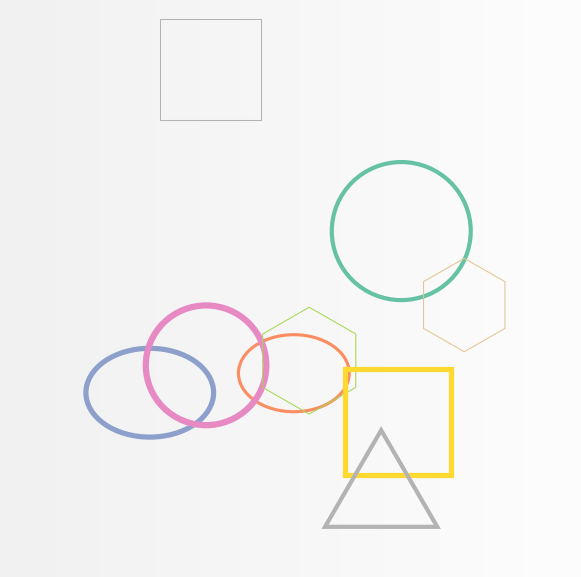[{"shape": "circle", "thickness": 2, "radius": 0.6, "center": [0.69, 0.599]}, {"shape": "oval", "thickness": 1.5, "radius": 0.48, "center": [0.506, 0.353]}, {"shape": "oval", "thickness": 2.5, "radius": 0.55, "center": [0.258, 0.319]}, {"shape": "circle", "thickness": 3, "radius": 0.52, "center": [0.355, 0.367]}, {"shape": "hexagon", "thickness": 0.5, "radius": 0.46, "center": [0.532, 0.375]}, {"shape": "square", "thickness": 2.5, "radius": 0.46, "center": [0.685, 0.269]}, {"shape": "hexagon", "thickness": 0.5, "radius": 0.4, "center": [0.799, 0.471]}, {"shape": "square", "thickness": 0.5, "radius": 0.44, "center": [0.362, 0.879]}, {"shape": "triangle", "thickness": 2, "radius": 0.56, "center": [0.656, 0.143]}]